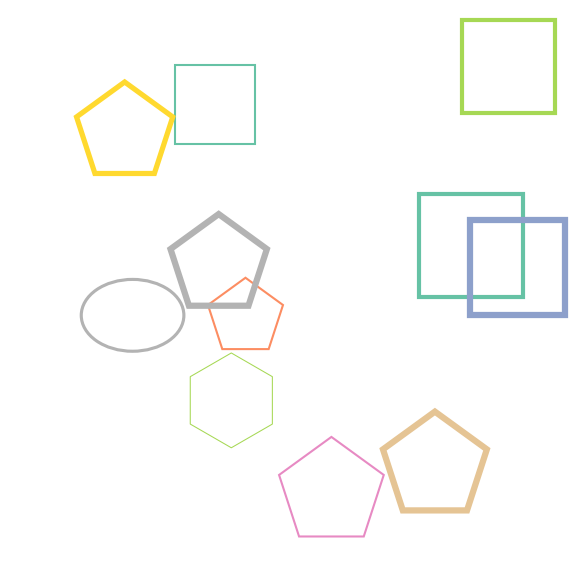[{"shape": "square", "thickness": 1, "radius": 0.35, "center": [0.372, 0.818]}, {"shape": "square", "thickness": 2, "radius": 0.45, "center": [0.816, 0.574]}, {"shape": "pentagon", "thickness": 1, "radius": 0.34, "center": [0.425, 0.45]}, {"shape": "square", "thickness": 3, "radius": 0.41, "center": [0.896, 0.536]}, {"shape": "pentagon", "thickness": 1, "radius": 0.48, "center": [0.574, 0.147]}, {"shape": "hexagon", "thickness": 0.5, "radius": 0.41, "center": [0.401, 0.306]}, {"shape": "square", "thickness": 2, "radius": 0.4, "center": [0.88, 0.884]}, {"shape": "pentagon", "thickness": 2.5, "radius": 0.44, "center": [0.216, 0.77]}, {"shape": "pentagon", "thickness": 3, "radius": 0.47, "center": [0.753, 0.192]}, {"shape": "oval", "thickness": 1.5, "radius": 0.44, "center": [0.23, 0.453]}, {"shape": "pentagon", "thickness": 3, "radius": 0.44, "center": [0.379, 0.541]}]